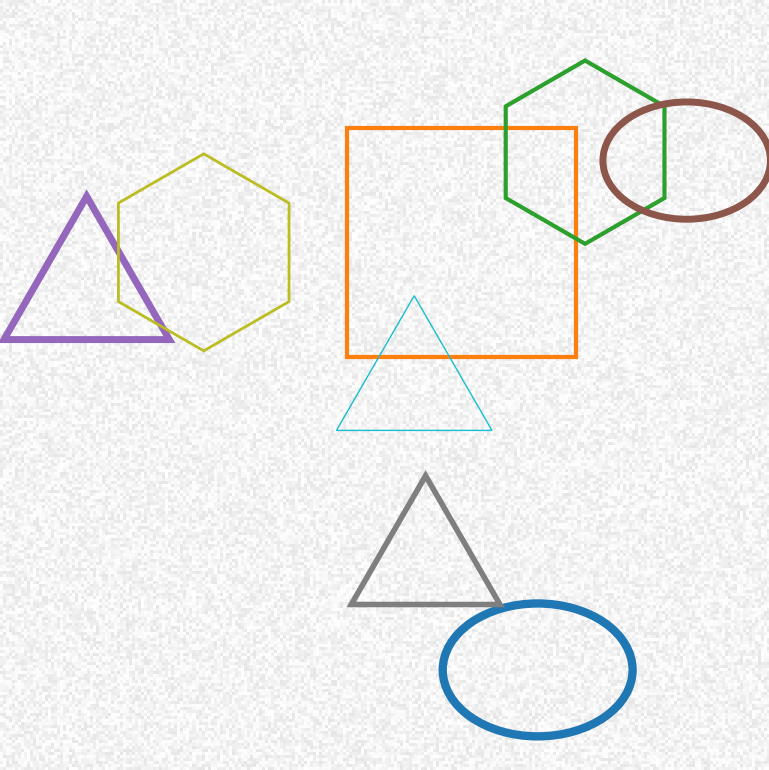[{"shape": "oval", "thickness": 3, "radius": 0.62, "center": [0.698, 0.13]}, {"shape": "square", "thickness": 1.5, "radius": 0.74, "center": [0.6, 0.685]}, {"shape": "hexagon", "thickness": 1.5, "radius": 0.6, "center": [0.76, 0.802]}, {"shape": "triangle", "thickness": 2.5, "radius": 0.62, "center": [0.113, 0.621]}, {"shape": "oval", "thickness": 2.5, "radius": 0.54, "center": [0.892, 0.791]}, {"shape": "triangle", "thickness": 2, "radius": 0.56, "center": [0.553, 0.271]}, {"shape": "hexagon", "thickness": 1, "radius": 0.64, "center": [0.265, 0.672]}, {"shape": "triangle", "thickness": 0.5, "radius": 0.58, "center": [0.538, 0.499]}]